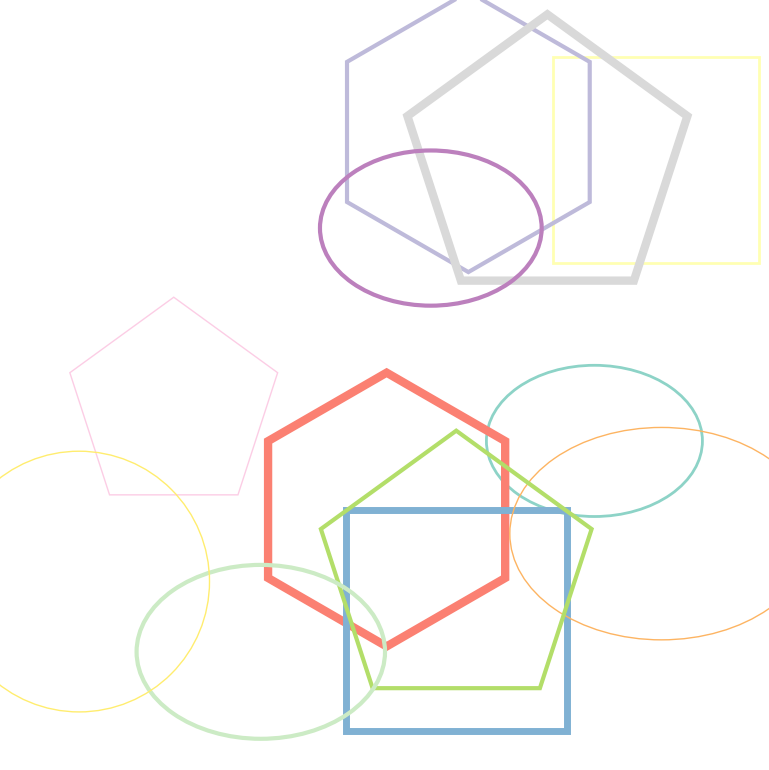[{"shape": "oval", "thickness": 1, "radius": 0.7, "center": [0.772, 0.427]}, {"shape": "square", "thickness": 1, "radius": 0.67, "center": [0.852, 0.793]}, {"shape": "hexagon", "thickness": 1.5, "radius": 0.91, "center": [0.608, 0.829]}, {"shape": "hexagon", "thickness": 3, "radius": 0.89, "center": [0.502, 0.338]}, {"shape": "square", "thickness": 2.5, "radius": 0.72, "center": [0.593, 0.194]}, {"shape": "oval", "thickness": 0.5, "radius": 0.99, "center": [0.859, 0.307]}, {"shape": "pentagon", "thickness": 1.5, "radius": 0.92, "center": [0.593, 0.256]}, {"shape": "pentagon", "thickness": 0.5, "radius": 0.71, "center": [0.226, 0.472]}, {"shape": "pentagon", "thickness": 3, "radius": 0.96, "center": [0.711, 0.79]}, {"shape": "oval", "thickness": 1.5, "radius": 0.72, "center": [0.56, 0.704]}, {"shape": "oval", "thickness": 1.5, "radius": 0.81, "center": [0.339, 0.153]}, {"shape": "circle", "thickness": 0.5, "radius": 0.85, "center": [0.103, 0.245]}]